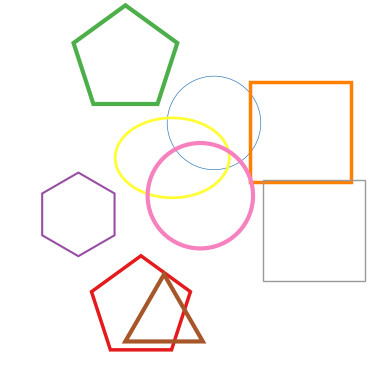[{"shape": "pentagon", "thickness": 2.5, "radius": 0.68, "center": [0.366, 0.201]}, {"shape": "circle", "thickness": 0.5, "radius": 0.61, "center": [0.556, 0.681]}, {"shape": "pentagon", "thickness": 3, "radius": 0.71, "center": [0.326, 0.845]}, {"shape": "hexagon", "thickness": 1.5, "radius": 0.54, "center": [0.204, 0.443]}, {"shape": "square", "thickness": 2.5, "radius": 0.65, "center": [0.78, 0.657]}, {"shape": "oval", "thickness": 2, "radius": 0.74, "center": [0.447, 0.59]}, {"shape": "triangle", "thickness": 3, "radius": 0.58, "center": [0.426, 0.171]}, {"shape": "circle", "thickness": 3, "radius": 0.68, "center": [0.52, 0.492]}, {"shape": "square", "thickness": 1, "radius": 0.66, "center": [0.816, 0.402]}]